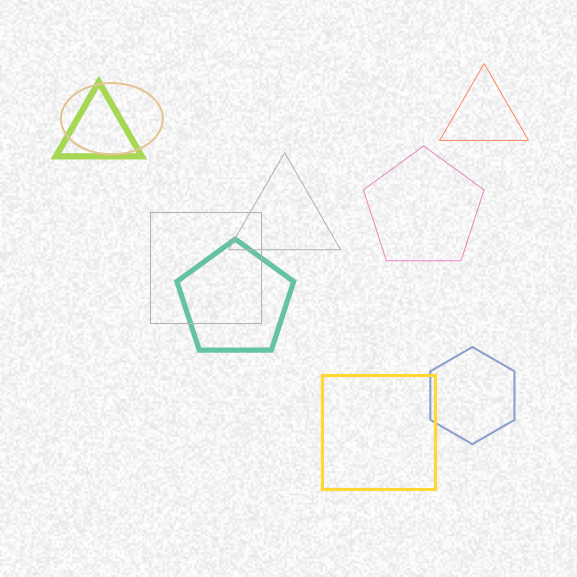[{"shape": "pentagon", "thickness": 2.5, "radius": 0.53, "center": [0.407, 0.479]}, {"shape": "triangle", "thickness": 0.5, "radius": 0.44, "center": [0.838, 0.8]}, {"shape": "hexagon", "thickness": 1, "radius": 0.42, "center": [0.818, 0.314]}, {"shape": "pentagon", "thickness": 0.5, "radius": 0.55, "center": [0.734, 0.636]}, {"shape": "triangle", "thickness": 3, "radius": 0.43, "center": [0.171, 0.771]}, {"shape": "square", "thickness": 1.5, "radius": 0.49, "center": [0.655, 0.251]}, {"shape": "oval", "thickness": 1, "radius": 0.44, "center": [0.194, 0.794]}, {"shape": "triangle", "thickness": 0.5, "radius": 0.56, "center": [0.493, 0.623]}, {"shape": "square", "thickness": 0.5, "radius": 0.48, "center": [0.356, 0.536]}]